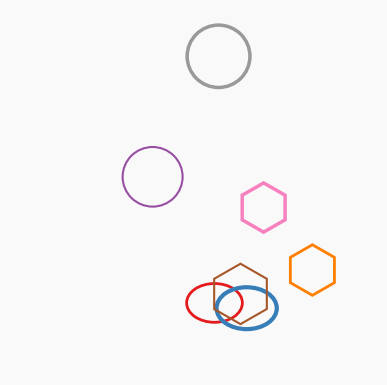[{"shape": "oval", "thickness": 2, "radius": 0.36, "center": [0.554, 0.213]}, {"shape": "oval", "thickness": 3, "radius": 0.39, "center": [0.637, 0.2]}, {"shape": "circle", "thickness": 1.5, "radius": 0.39, "center": [0.394, 0.541]}, {"shape": "hexagon", "thickness": 2, "radius": 0.33, "center": [0.806, 0.299]}, {"shape": "hexagon", "thickness": 1.5, "radius": 0.39, "center": [0.621, 0.237]}, {"shape": "hexagon", "thickness": 2.5, "radius": 0.32, "center": [0.68, 0.461]}, {"shape": "circle", "thickness": 2.5, "radius": 0.41, "center": [0.564, 0.854]}]